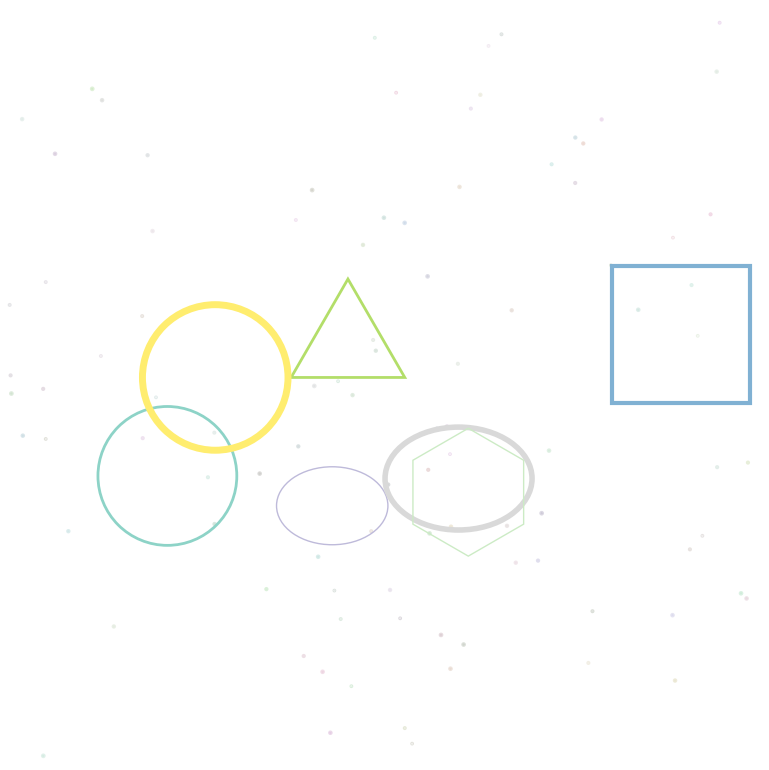[{"shape": "circle", "thickness": 1, "radius": 0.45, "center": [0.217, 0.382]}, {"shape": "oval", "thickness": 0.5, "radius": 0.36, "center": [0.431, 0.343]}, {"shape": "square", "thickness": 1.5, "radius": 0.45, "center": [0.884, 0.565]}, {"shape": "triangle", "thickness": 1, "radius": 0.43, "center": [0.452, 0.552]}, {"shape": "oval", "thickness": 2, "radius": 0.48, "center": [0.596, 0.379]}, {"shape": "hexagon", "thickness": 0.5, "radius": 0.42, "center": [0.608, 0.361]}, {"shape": "circle", "thickness": 2.5, "radius": 0.47, "center": [0.28, 0.51]}]